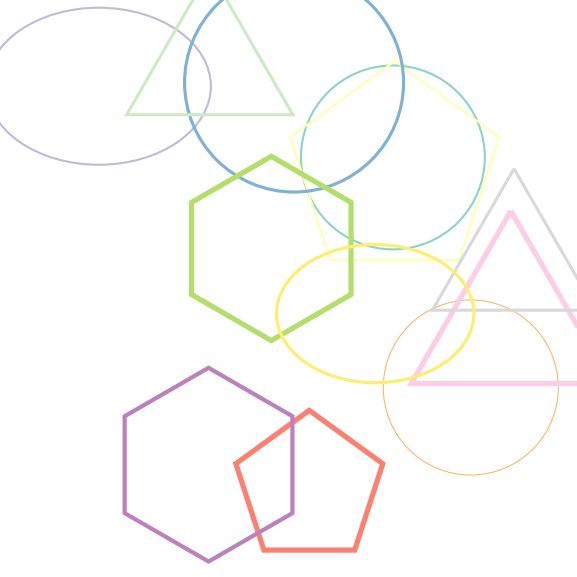[{"shape": "circle", "thickness": 1, "radius": 0.8, "center": [0.68, 0.727]}, {"shape": "pentagon", "thickness": 1, "radius": 0.95, "center": [0.684, 0.703]}, {"shape": "oval", "thickness": 1, "radius": 0.97, "center": [0.171, 0.85]}, {"shape": "pentagon", "thickness": 2.5, "radius": 0.67, "center": [0.536, 0.155]}, {"shape": "circle", "thickness": 1.5, "radius": 0.95, "center": [0.509, 0.856]}, {"shape": "circle", "thickness": 0.5, "radius": 0.76, "center": [0.815, 0.328]}, {"shape": "hexagon", "thickness": 2.5, "radius": 0.8, "center": [0.47, 0.569]}, {"shape": "triangle", "thickness": 2.5, "radius": 1.0, "center": [0.885, 0.435]}, {"shape": "triangle", "thickness": 1.5, "radius": 0.82, "center": [0.89, 0.544]}, {"shape": "hexagon", "thickness": 2, "radius": 0.84, "center": [0.361, 0.194]}, {"shape": "triangle", "thickness": 1.5, "radius": 0.83, "center": [0.363, 0.884]}, {"shape": "oval", "thickness": 1.5, "radius": 0.85, "center": [0.65, 0.456]}]